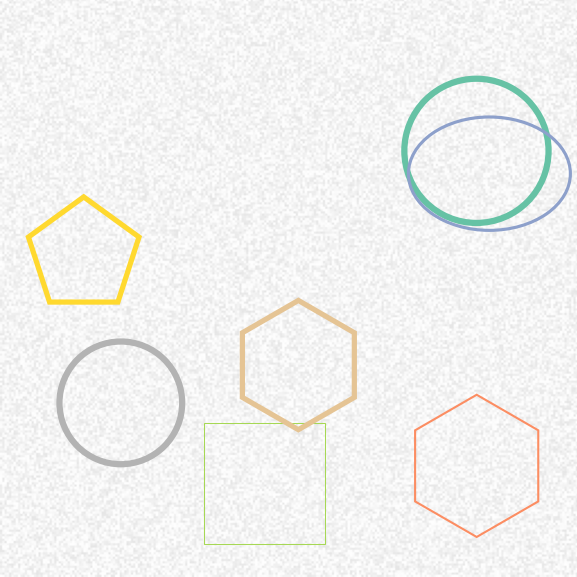[{"shape": "circle", "thickness": 3, "radius": 0.62, "center": [0.825, 0.738]}, {"shape": "hexagon", "thickness": 1, "radius": 0.62, "center": [0.825, 0.192]}, {"shape": "oval", "thickness": 1.5, "radius": 0.7, "center": [0.847, 0.698]}, {"shape": "square", "thickness": 0.5, "radius": 0.52, "center": [0.458, 0.162]}, {"shape": "pentagon", "thickness": 2.5, "radius": 0.5, "center": [0.145, 0.558]}, {"shape": "hexagon", "thickness": 2.5, "radius": 0.56, "center": [0.517, 0.367]}, {"shape": "circle", "thickness": 3, "radius": 0.53, "center": [0.209, 0.302]}]